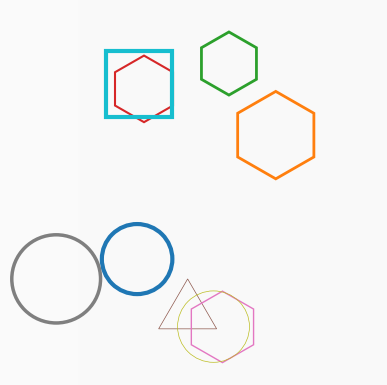[{"shape": "circle", "thickness": 3, "radius": 0.45, "center": [0.354, 0.327]}, {"shape": "hexagon", "thickness": 2, "radius": 0.57, "center": [0.712, 0.649]}, {"shape": "hexagon", "thickness": 2, "radius": 0.41, "center": [0.591, 0.835]}, {"shape": "hexagon", "thickness": 1.5, "radius": 0.43, "center": [0.372, 0.769]}, {"shape": "triangle", "thickness": 0.5, "radius": 0.43, "center": [0.484, 0.189]}, {"shape": "hexagon", "thickness": 1, "radius": 0.46, "center": [0.574, 0.151]}, {"shape": "circle", "thickness": 2.5, "radius": 0.57, "center": [0.145, 0.276]}, {"shape": "circle", "thickness": 0.5, "radius": 0.46, "center": [0.551, 0.152]}, {"shape": "square", "thickness": 3, "radius": 0.43, "center": [0.359, 0.782]}]